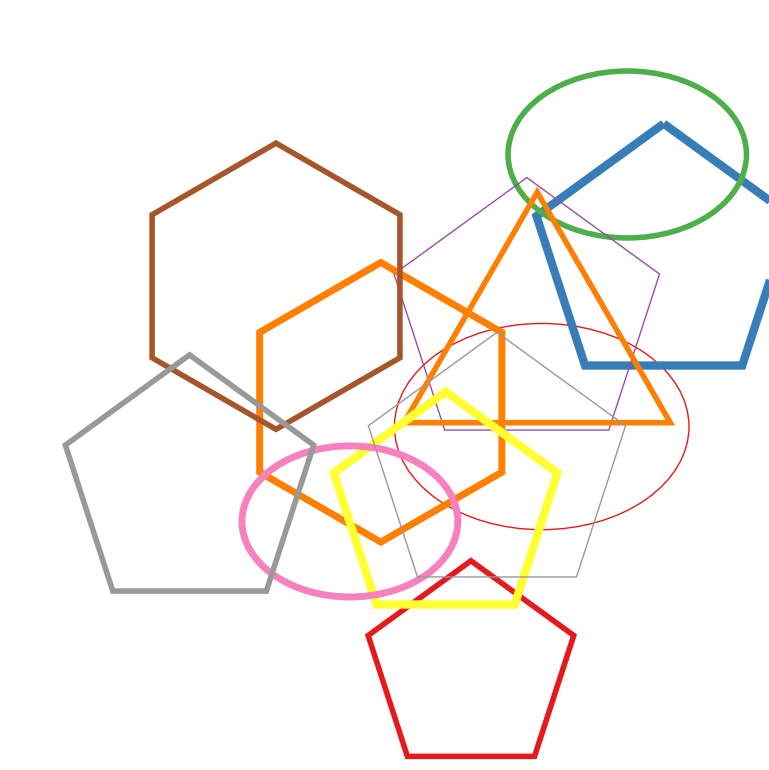[{"shape": "pentagon", "thickness": 2, "radius": 0.7, "center": [0.612, 0.131]}, {"shape": "oval", "thickness": 0.5, "radius": 0.96, "center": [0.704, 0.446]}, {"shape": "pentagon", "thickness": 3, "radius": 0.87, "center": [0.862, 0.666]}, {"shape": "oval", "thickness": 2, "radius": 0.77, "center": [0.815, 0.799]}, {"shape": "pentagon", "thickness": 0.5, "radius": 0.91, "center": [0.684, 0.588]}, {"shape": "triangle", "thickness": 2, "radius": 1.0, "center": [0.698, 0.551]}, {"shape": "hexagon", "thickness": 2.5, "radius": 0.91, "center": [0.495, 0.478]}, {"shape": "pentagon", "thickness": 3, "radius": 0.76, "center": [0.579, 0.339]}, {"shape": "hexagon", "thickness": 2, "radius": 0.93, "center": [0.358, 0.628]}, {"shape": "oval", "thickness": 2.5, "radius": 0.7, "center": [0.454, 0.323]}, {"shape": "pentagon", "thickness": 0.5, "radius": 0.88, "center": [0.645, 0.393]}, {"shape": "pentagon", "thickness": 2, "radius": 0.85, "center": [0.246, 0.37]}]